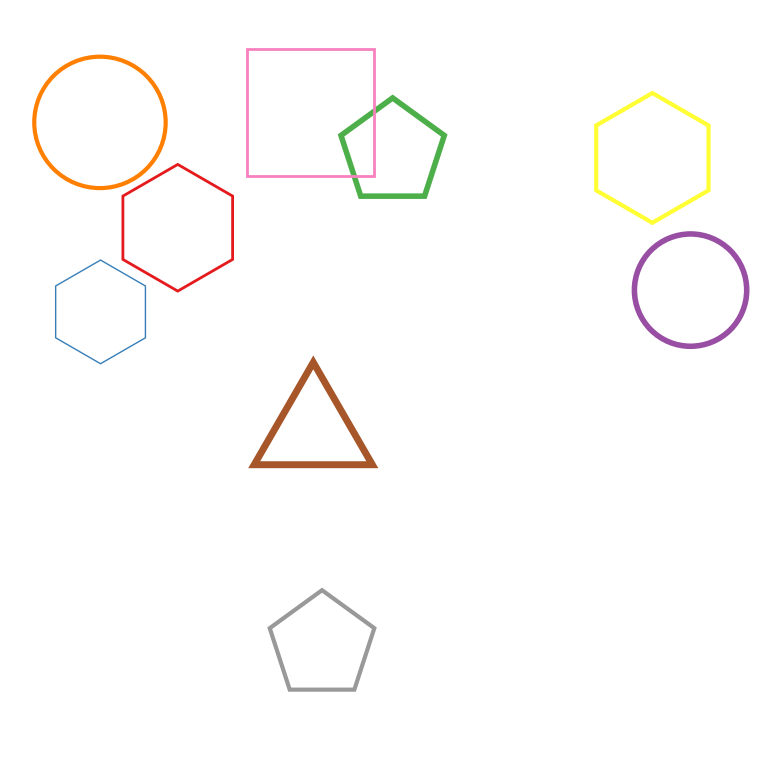[{"shape": "hexagon", "thickness": 1, "radius": 0.41, "center": [0.231, 0.704]}, {"shape": "hexagon", "thickness": 0.5, "radius": 0.34, "center": [0.131, 0.595]}, {"shape": "pentagon", "thickness": 2, "radius": 0.35, "center": [0.51, 0.802]}, {"shape": "circle", "thickness": 2, "radius": 0.36, "center": [0.897, 0.623]}, {"shape": "circle", "thickness": 1.5, "radius": 0.43, "center": [0.13, 0.841]}, {"shape": "hexagon", "thickness": 1.5, "radius": 0.42, "center": [0.847, 0.795]}, {"shape": "triangle", "thickness": 2.5, "radius": 0.44, "center": [0.407, 0.441]}, {"shape": "square", "thickness": 1, "radius": 0.41, "center": [0.404, 0.854]}, {"shape": "pentagon", "thickness": 1.5, "radius": 0.36, "center": [0.418, 0.162]}]